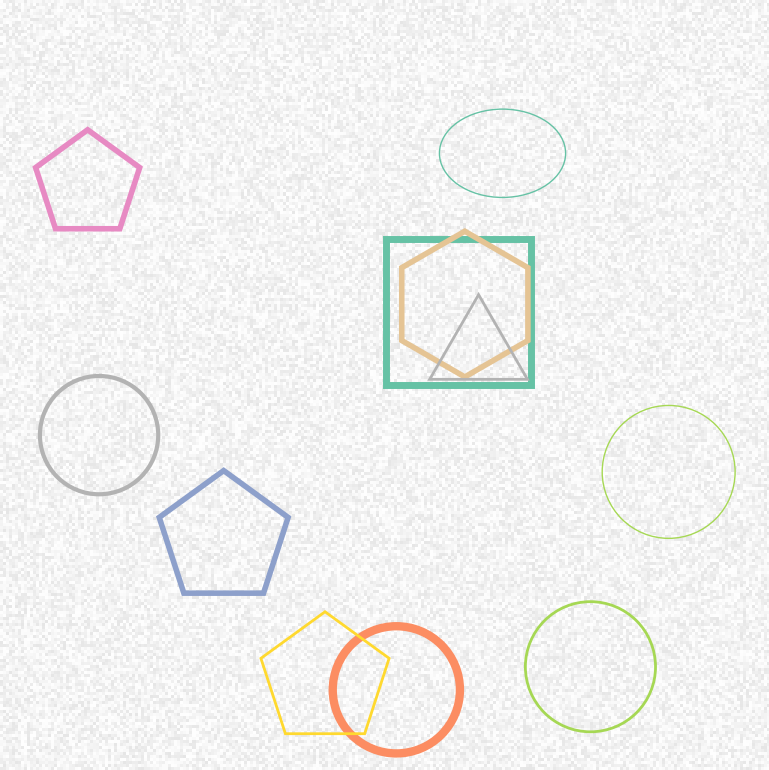[{"shape": "oval", "thickness": 0.5, "radius": 0.41, "center": [0.653, 0.801]}, {"shape": "square", "thickness": 2.5, "radius": 0.47, "center": [0.596, 0.595]}, {"shape": "circle", "thickness": 3, "radius": 0.41, "center": [0.515, 0.104]}, {"shape": "pentagon", "thickness": 2, "radius": 0.44, "center": [0.29, 0.301]}, {"shape": "pentagon", "thickness": 2, "radius": 0.36, "center": [0.114, 0.76]}, {"shape": "circle", "thickness": 0.5, "radius": 0.43, "center": [0.868, 0.387]}, {"shape": "circle", "thickness": 1, "radius": 0.42, "center": [0.767, 0.134]}, {"shape": "pentagon", "thickness": 1, "radius": 0.44, "center": [0.422, 0.118]}, {"shape": "hexagon", "thickness": 2, "radius": 0.47, "center": [0.604, 0.605]}, {"shape": "triangle", "thickness": 1, "radius": 0.37, "center": [0.622, 0.544]}, {"shape": "circle", "thickness": 1.5, "radius": 0.38, "center": [0.129, 0.435]}]